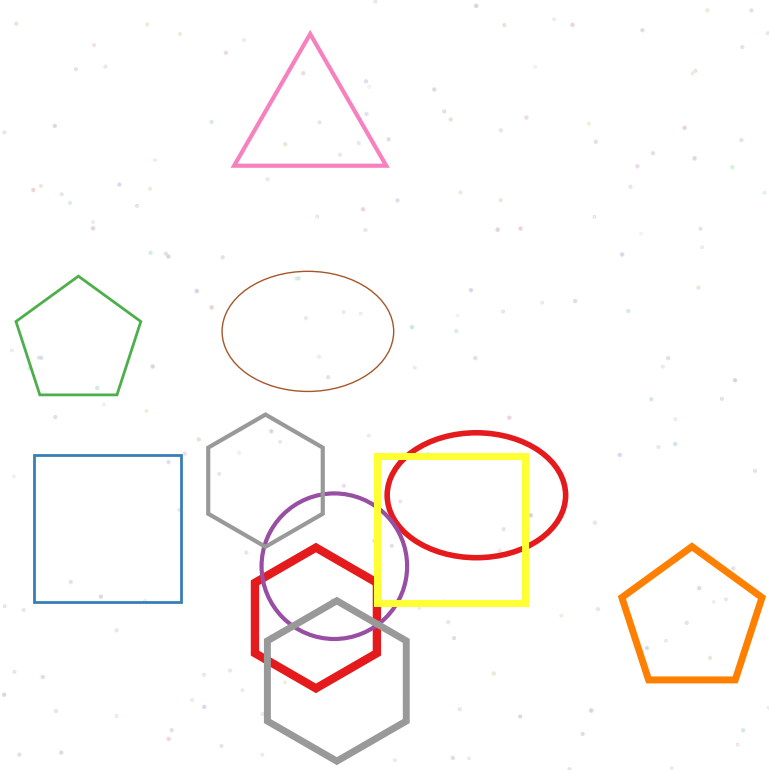[{"shape": "oval", "thickness": 2, "radius": 0.58, "center": [0.619, 0.357]}, {"shape": "hexagon", "thickness": 3, "radius": 0.46, "center": [0.41, 0.197]}, {"shape": "square", "thickness": 1, "radius": 0.48, "center": [0.139, 0.313]}, {"shape": "pentagon", "thickness": 1, "radius": 0.43, "center": [0.102, 0.556]}, {"shape": "circle", "thickness": 1.5, "radius": 0.47, "center": [0.434, 0.265]}, {"shape": "pentagon", "thickness": 2.5, "radius": 0.48, "center": [0.899, 0.194]}, {"shape": "square", "thickness": 2.5, "radius": 0.48, "center": [0.585, 0.313]}, {"shape": "oval", "thickness": 0.5, "radius": 0.56, "center": [0.4, 0.57]}, {"shape": "triangle", "thickness": 1.5, "radius": 0.57, "center": [0.403, 0.842]}, {"shape": "hexagon", "thickness": 1.5, "radius": 0.43, "center": [0.345, 0.376]}, {"shape": "hexagon", "thickness": 2.5, "radius": 0.52, "center": [0.437, 0.116]}]